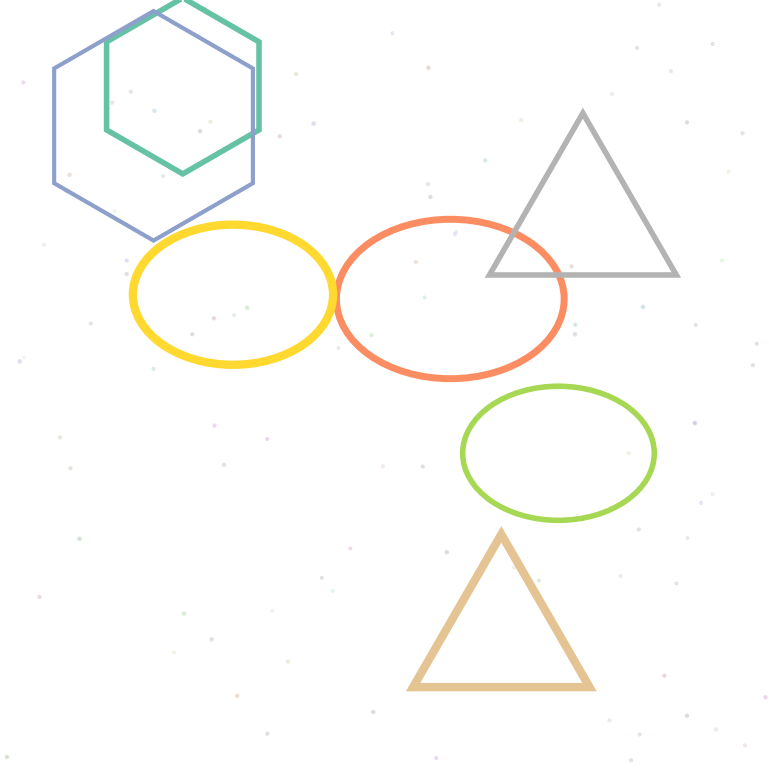[{"shape": "hexagon", "thickness": 2, "radius": 0.57, "center": [0.237, 0.888]}, {"shape": "oval", "thickness": 2.5, "radius": 0.74, "center": [0.585, 0.612]}, {"shape": "hexagon", "thickness": 1.5, "radius": 0.75, "center": [0.199, 0.837]}, {"shape": "oval", "thickness": 2, "radius": 0.62, "center": [0.725, 0.411]}, {"shape": "oval", "thickness": 3, "radius": 0.65, "center": [0.303, 0.617]}, {"shape": "triangle", "thickness": 3, "radius": 0.66, "center": [0.651, 0.174]}, {"shape": "triangle", "thickness": 2, "radius": 0.7, "center": [0.757, 0.713]}]